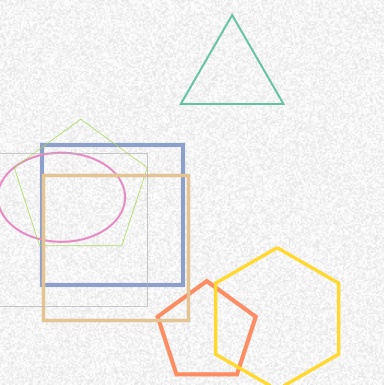[{"shape": "triangle", "thickness": 1.5, "radius": 0.77, "center": [0.603, 0.807]}, {"shape": "pentagon", "thickness": 3, "radius": 0.67, "center": [0.537, 0.136]}, {"shape": "square", "thickness": 3, "radius": 0.91, "center": [0.292, 0.442]}, {"shape": "oval", "thickness": 1.5, "radius": 0.83, "center": [0.16, 0.488]}, {"shape": "pentagon", "thickness": 0.5, "radius": 0.91, "center": [0.21, 0.509]}, {"shape": "hexagon", "thickness": 2.5, "radius": 0.92, "center": [0.72, 0.172]}, {"shape": "square", "thickness": 2.5, "radius": 0.95, "center": [0.3, 0.357]}, {"shape": "square", "thickness": 0.5, "radius": 0.99, "center": [0.182, 0.404]}]